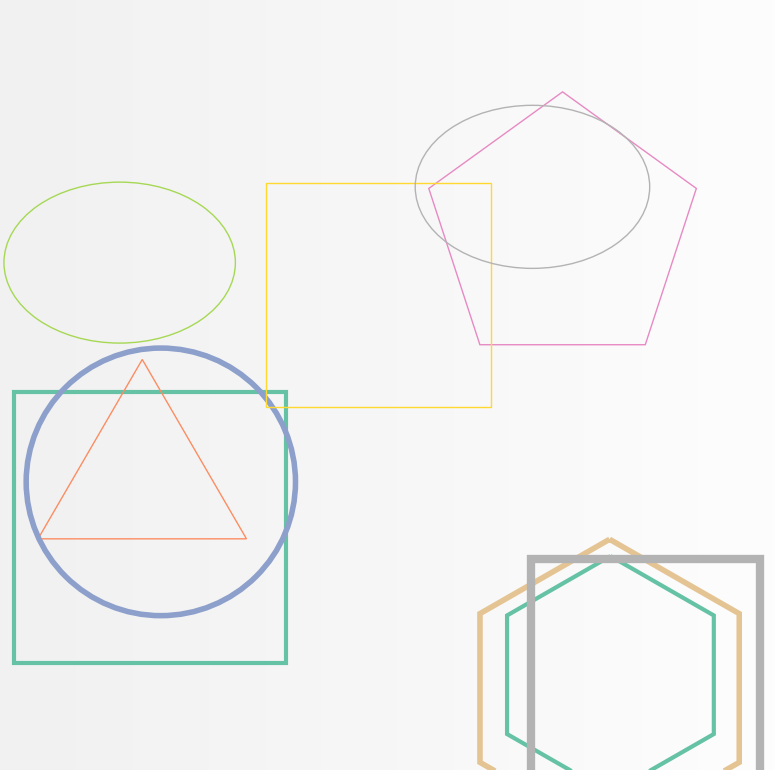[{"shape": "square", "thickness": 1.5, "radius": 0.88, "center": [0.193, 0.315]}, {"shape": "hexagon", "thickness": 1.5, "radius": 0.77, "center": [0.788, 0.124]}, {"shape": "triangle", "thickness": 0.5, "radius": 0.78, "center": [0.184, 0.378]}, {"shape": "circle", "thickness": 2, "radius": 0.87, "center": [0.208, 0.374]}, {"shape": "pentagon", "thickness": 0.5, "radius": 0.91, "center": [0.726, 0.699]}, {"shape": "oval", "thickness": 0.5, "radius": 0.75, "center": [0.154, 0.659]}, {"shape": "square", "thickness": 0.5, "radius": 0.73, "center": [0.489, 0.616]}, {"shape": "hexagon", "thickness": 2, "radius": 0.97, "center": [0.787, 0.106]}, {"shape": "square", "thickness": 3, "radius": 0.74, "center": [0.833, 0.126]}, {"shape": "oval", "thickness": 0.5, "radius": 0.76, "center": [0.687, 0.757]}]